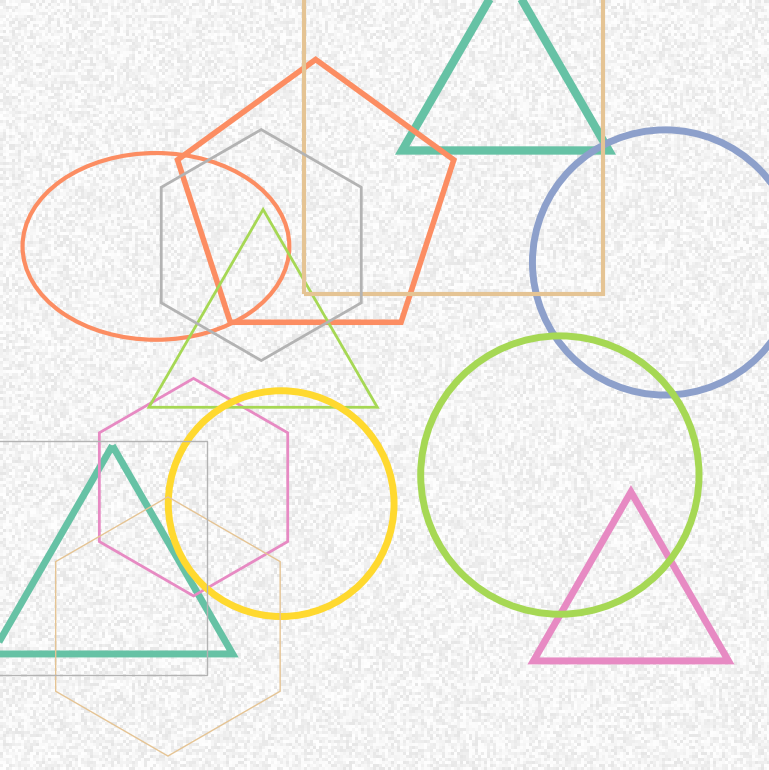[{"shape": "triangle", "thickness": 3, "radius": 0.77, "center": [0.656, 0.882]}, {"shape": "triangle", "thickness": 2.5, "radius": 0.9, "center": [0.146, 0.241]}, {"shape": "pentagon", "thickness": 2, "radius": 0.94, "center": [0.41, 0.734]}, {"shape": "oval", "thickness": 1.5, "radius": 0.87, "center": [0.203, 0.68]}, {"shape": "circle", "thickness": 2.5, "radius": 0.86, "center": [0.864, 0.659]}, {"shape": "hexagon", "thickness": 1, "radius": 0.71, "center": [0.251, 0.367]}, {"shape": "triangle", "thickness": 2.5, "radius": 0.73, "center": [0.819, 0.215]}, {"shape": "circle", "thickness": 2.5, "radius": 0.9, "center": [0.727, 0.383]}, {"shape": "triangle", "thickness": 1, "radius": 0.86, "center": [0.342, 0.557]}, {"shape": "circle", "thickness": 2.5, "radius": 0.73, "center": [0.365, 0.346]}, {"shape": "square", "thickness": 1.5, "radius": 0.97, "center": [0.589, 0.813]}, {"shape": "hexagon", "thickness": 0.5, "radius": 0.84, "center": [0.218, 0.186]}, {"shape": "hexagon", "thickness": 1, "radius": 0.75, "center": [0.339, 0.682]}, {"shape": "square", "thickness": 0.5, "radius": 0.76, "center": [0.117, 0.275]}]